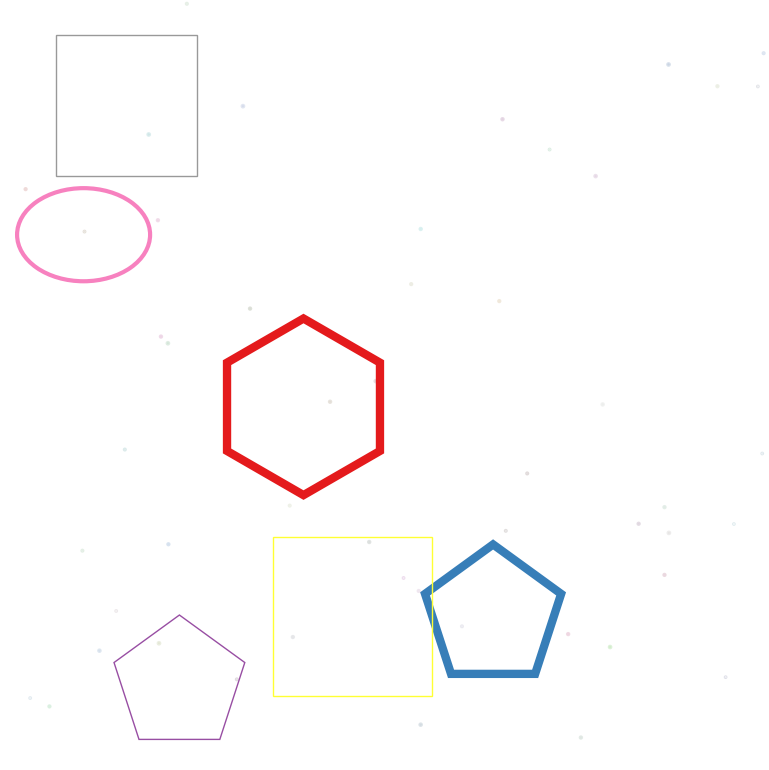[{"shape": "hexagon", "thickness": 3, "radius": 0.57, "center": [0.394, 0.472]}, {"shape": "pentagon", "thickness": 3, "radius": 0.46, "center": [0.64, 0.2]}, {"shape": "pentagon", "thickness": 0.5, "radius": 0.45, "center": [0.233, 0.112]}, {"shape": "square", "thickness": 0.5, "radius": 0.52, "center": [0.457, 0.199]}, {"shape": "oval", "thickness": 1.5, "radius": 0.43, "center": [0.109, 0.695]}, {"shape": "square", "thickness": 0.5, "radius": 0.46, "center": [0.164, 0.863]}]